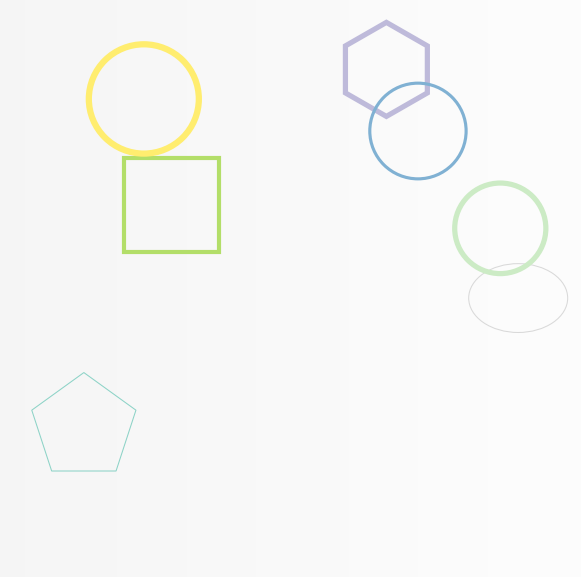[{"shape": "pentagon", "thickness": 0.5, "radius": 0.47, "center": [0.144, 0.26]}, {"shape": "hexagon", "thickness": 2.5, "radius": 0.41, "center": [0.665, 0.879]}, {"shape": "circle", "thickness": 1.5, "radius": 0.41, "center": [0.719, 0.772]}, {"shape": "square", "thickness": 2, "radius": 0.41, "center": [0.295, 0.644]}, {"shape": "oval", "thickness": 0.5, "radius": 0.43, "center": [0.892, 0.483]}, {"shape": "circle", "thickness": 2.5, "radius": 0.39, "center": [0.861, 0.604]}, {"shape": "circle", "thickness": 3, "radius": 0.47, "center": [0.247, 0.828]}]